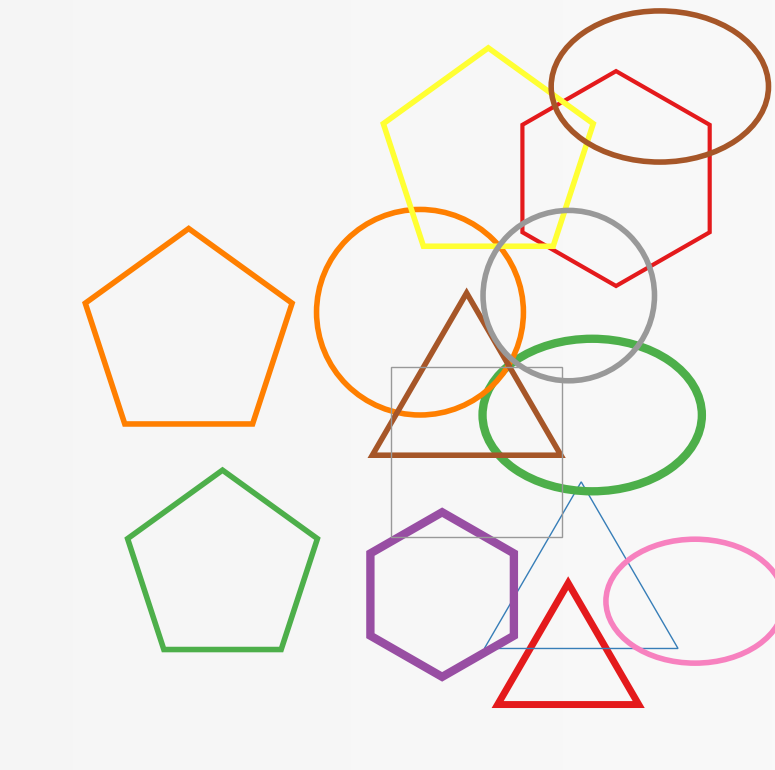[{"shape": "triangle", "thickness": 2.5, "radius": 0.53, "center": [0.733, 0.138]}, {"shape": "hexagon", "thickness": 1.5, "radius": 0.7, "center": [0.795, 0.768]}, {"shape": "triangle", "thickness": 0.5, "radius": 0.72, "center": [0.75, 0.23]}, {"shape": "oval", "thickness": 3, "radius": 0.71, "center": [0.764, 0.461]}, {"shape": "pentagon", "thickness": 2, "radius": 0.64, "center": [0.287, 0.261]}, {"shape": "hexagon", "thickness": 3, "radius": 0.53, "center": [0.571, 0.228]}, {"shape": "pentagon", "thickness": 2, "radius": 0.7, "center": [0.243, 0.563]}, {"shape": "circle", "thickness": 2, "radius": 0.67, "center": [0.542, 0.595]}, {"shape": "pentagon", "thickness": 2, "radius": 0.71, "center": [0.63, 0.795]}, {"shape": "oval", "thickness": 2, "radius": 0.7, "center": [0.851, 0.888]}, {"shape": "triangle", "thickness": 2, "radius": 0.7, "center": [0.602, 0.479]}, {"shape": "oval", "thickness": 2, "radius": 0.57, "center": [0.897, 0.219]}, {"shape": "square", "thickness": 0.5, "radius": 0.55, "center": [0.615, 0.413]}, {"shape": "circle", "thickness": 2, "radius": 0.55, "center": [0.734, 0.616]}]